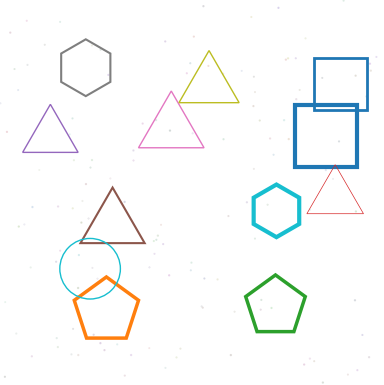[{"shape": "square", "thickness": 3, "radius": 0.41, "center": [0.847, 0.647]}, {"shape": "square", "thickness": 2, "radius": 0.34, "center": [0.884, 0.783]}, {"shape": "pentagon", "thickness": 2.5, "radius": 0.44, "center": [0.276, 0.193]}, {"shape": "pentagon", "thickness": 2.5, "radius": 0.41, "center": [0.716, 0.204]}, {"shape": "triangle", "thickness": 0.5, "radius": 0.42, "center": [0.871, 0.487]}, {"shape": "triangle", "thickness": 1, "radius": 0.42, "center": [0.131, 0.646]}, {"shape": "triangle", "thickness": 1.5, "radius": 0.48, "center": [0.292, 0.417]}, {"shape": "triangle", "thickness": 1, "radius": 0.49, "center": [0.445, 0.665]}, {"shape": "hexagon", "thickness": 1.5, "radius": 0.37, "center": [0.223, 0.824]}, {"shape": "triangle", "thickness": 1, "radius": 0.45, "center": [0.543, 0.778]}, {"shape": "circle", "thickness": 1, "radius": 0.39, "center": [0.234, 0.302]}, {"shape": "hexagon", "thickness": 3, "radius": 0.34, "center": [0.718, 0.452]}]